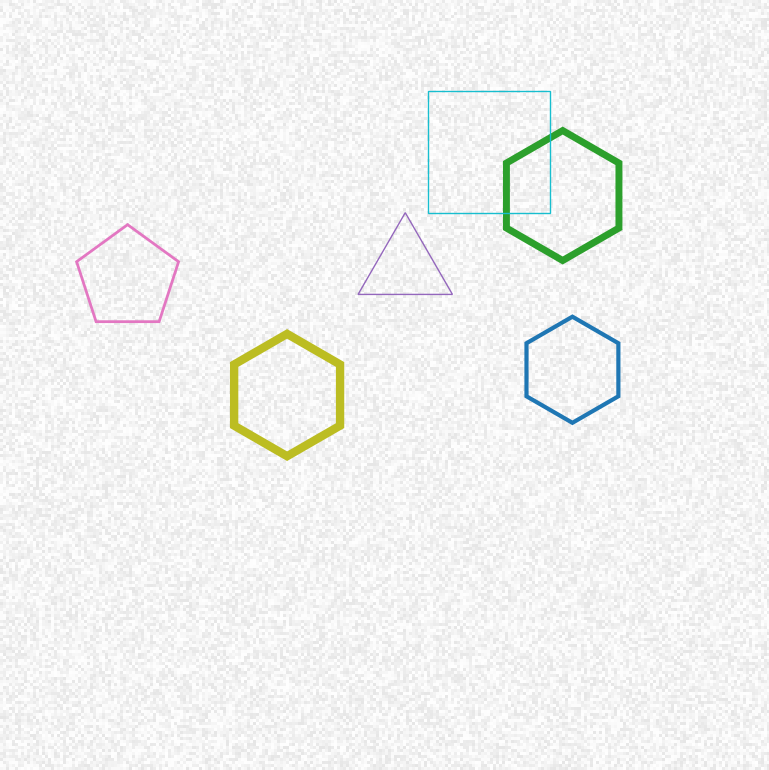[{"shape": "hexagon", "thickness": 1.5, "radius": 0.34, "center": [0.743, 0.52]}, {"shape": "hexagon", "thickness": 2.5, "radius": 0.42, "center": [0.731, 0.746]}, {"shape": "triangle", "thickness": 0.5, "radius": 0.35, "center": [0.526, 0.653]}, {"shape": "pentagon", "thickness": 1, "radius": 0.35, "center": [0.166, 0.639]}, {"shape": "hexagon", "thickness": 3, "radius": 0.4, "center": [0.373, 0.487]}, {"shape": "square", "thickness": 0.5, "radius": 0.4, "center": [0.635, 0.802]}]